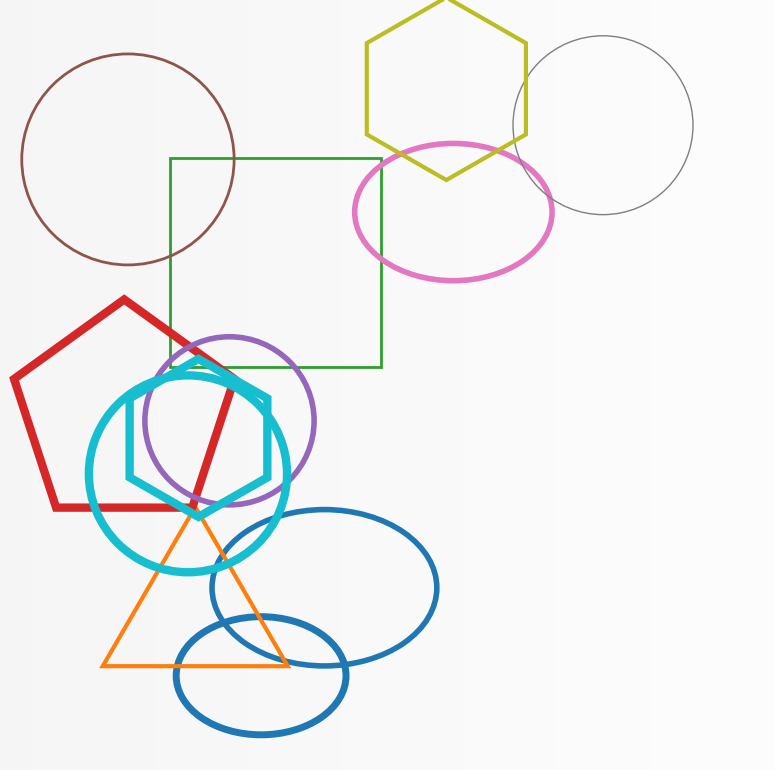[{"shape": "oval", "thickness": 2.5, "radius": 0.55, "center": [0.337, 0.122]}, {"shape": "oval", "thickness": 2, "radius": 0.73, "center": [0.419, 0.237]}, {"shape": "triangle", "thickness": 1.5, "radius": 0.69, "center": [0.252, 0.204]}, {"shape": "square", "thickness": 1, "radius": 0.68, "center": [0.355, 0.659]}, {"shape": "pentagon", "thickness": 3, "radius": 0.75, "center": [0.16, 0.462]}, {"shape": "circle", "thickness": 2, "radius": 0.55, "center": [0.296, 0.453]}, {"shape": "circle", "thickness": 1, "radius": 0.69, "center": [0.165, 0.793]}, {"shape": "oval", "thickness": 2, "radius": 0.64, "center": [0.585, 0.725]}, {"shape": "circle", "thickness": 0.5, "radius": 0.58, "center": [0.778, 0.837]}, {"shape": "hexagon", "thickness": 1.5, "radius": 0.59, "center": [0.576, 0.885]}, {"shape": "circle", "thickness": 3, "radius": 0.64, "center": [0.243, 0.385]}, {"shape": "hexagon", "thickness": 3, "radius": 0.51, "center": [0.256, 0.431]}]